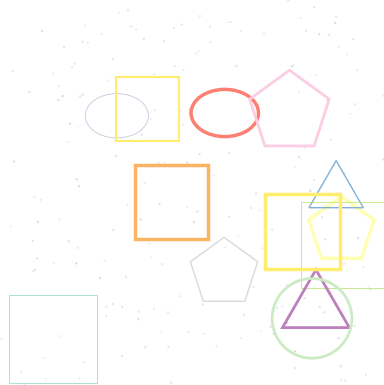[{"shape": "square", "thickness": 0.5, "radius": 0.57, "center": [0.139, 0.119]}, {"shape": "pentagon", "thickness": 2.5, "radius": 0.44, "center": [0.887, 0.401]}, {"shape": "oval", "thickness": 0.5, "radius": 0.41, "center": [0.304, 0.699]}, {"shape": "oval", "thickness": 2.5, "radius": 0.44, "center": [0.584, 0.707]}, {"shape": "triangle", "thickness": 1, "radius": 0.41, "center": [0.873, 0.501]}, {"shape": "square", "thickness": 2.5, "radius": 0.48, "center": [0.446, 0.476]}, {"shape": "square", "thickness": 0.5, "radius": 0.56, "center": [0.894, 0.363]}, {"shape": "pentagon", "thickness": 2, "radius": 0.54, "center": [0.752, 0.709]}, {"shape": "pentagon", "thickness": 1, "radius": 0.46, "center": [0.582, 0.292]}, {"shape": "triangle", "thickness": 2, "radius": 0.5, "center": [0.821, 0.199]}, {"shape": "circle", "thickness": 2, "radius": 0.52, "center": [0.81, 0.173]}, {"shape": "square", "thickness": 1.5, "radius": 0.41, "center": [0.383, 0.718]}, {"shape": "square", "thickness": 2.5, "radius": 0.49, "center": [0.785, 0.398]}]